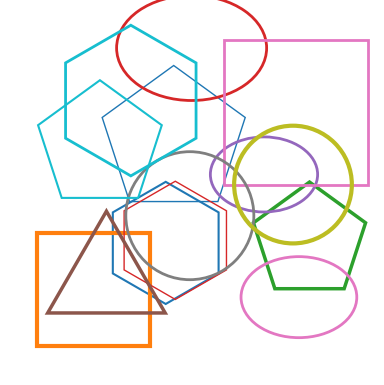[{"shape": "pentagon", "thickness": 1, "radius": 0.98, "center": [0.451, 0.634]}, {"shape": "hexagon", "thickness": 1.5, "radius": 0.79, "center": [0.43, 0.369]}, {"shape": "square", "thickness": 3, "radius": 0.74, "center": [0.243, 0.248]}, {"shape": "pentagon", "thickness": 2.5, "radius": 0.77, "center": [0.804, 0.374]}, {"shape": "oval", "thickness": 2, "radius": 0.97, "center": [0.498, 0.875]}, {"shape": "hexagon", "thickness": 1, "radius": 0.77, "center": [0.455, 0.376]}, {"shape": "oval", "thickness": 2, "radius": 0.7, "center": [0.686, 0.547]}, {"shape": "triangle", "thickness": 2.5, "radius": 0.88, "center": [0.276, 0.275]}, {"shape": "square", "thickness": 2, "radius": 0.94, "center": [0.769, 0.708]}, {"shape": "oval", "thickness": 2, "radius": 0.75, "center": [0.776, 0.228]}, {"shape": "circle", "thickness": 2, "radius": 0.83, "center": [0.493, 0.44]}, {"shape": "circle", "thickness": 3, "radius": 0.76, "center": [0.761, 0.521]}, {"shape": "pentagon", "thickness": 1.5, "radius": 0.84, "center": [0.26, 0.623]}, {"shape": "hexagon", "thickness": 2, "radius": 0.98, "center": [0.34, 0.739]}]